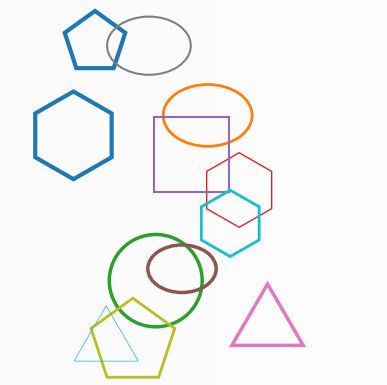[{"shape": "hexagon", "thickness": 3, "radius": 0.57, "center": [0.19, 0.648]}, {"shape": "pentagon", "thickness": 3, "radius": 0.41, "center": [0.245, 0.889]}, {"shape": "oval", "thickness": 2, "radius": 0.57, "center": [0.536, 0.7]}, {"shape": "circle", "thickness": 2.5, "radius": 0.6, "center": [0.402, 0.271]}, {"shape": "hexagon", "thickness": 1, "radius": 0.48, "center": [0.617, 0.506]}, {"shape": "square", "thickness": 1.5, "radius": 0.49, "center": [0.495, 0.598]}, {"shape": "oval", "thickness": 2.5, "radius": 0.44, "center": [0.47, 0.302]}, {"shape": "triangle", "thickness": 2.5, "radius": 0.53, "center": [0.69, 0.156]}, {"shape": "oval", "thickness": 1.5, "radius": 0.54, "center": [0.384, 0.881]}, {"shape": "pentagon", "thickness": 2, "radius": 0.57, "center": [0.343, 0.112]}, {"shape": "triangle", "thickness": 0.5, "radius": 0.48, "center": [0.274, 0.11]}, {"shape": "hexagon", "thickness": 2, "radius": 0.43, "center": [0.594, 0.42]}]